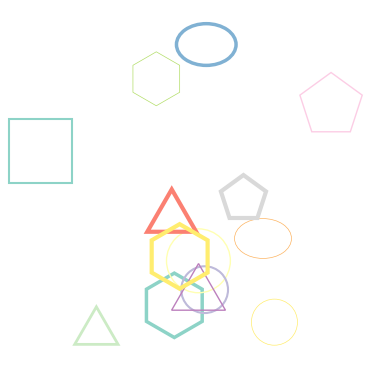[{"shape": "square", "thickness": 1.5, "radius": 0.41, "center": [0.105, 0.608]}, {"shape": "hexagon", "thickness": 2.5, "radius": 0.42, "center": [0.453, 0.207]}, {"shape": "circle", "thickness": 1, "radius": 0.41, "center": [0.515, 0.323]}, {"shape": "circle", "thickness": 1.5, "radius": 0.3, "center": [0.532, 0.248]}, {"shape": "triangle", "thickness": 3, "radius": 0.37, "center": [0.446, 0.435]}, {"shape": "oval", "thickness": 2.5, "radius": 0.39, "center": [0.536, 0.884]}, {"shape": "oval", "thickness": 0.5, "radius": 0.37, "center": [0.683, 0.38]}, {"shape": "hexagon", "thickness": 0.5, "radius": 0.35, "center": [0.406, 0.795]}, {"shape": "pentagon", "thickness": 1, "radius": 0.43, "center": [0.86, 0.727]}, {"shape": "pentagon", "thickness": 3, "radius": 0.31, "center": [0.632, 0.484]}, {"shape": "triangle", "thickness": 1, "radius": 0.4, "center": [0.516, 0.235]}, {"shape": "triangle", "thickness": 2, "radius": 0.33, "center": [0.25, 0.138]}, {"shape": "hexagon", "thickness": 3, "radius": 0.42, "center": [0.467, 0.334]}, {"shape": "circle", "thickness": 0.5, "radius": 0.3, "center": [0.713, 0.163]}]